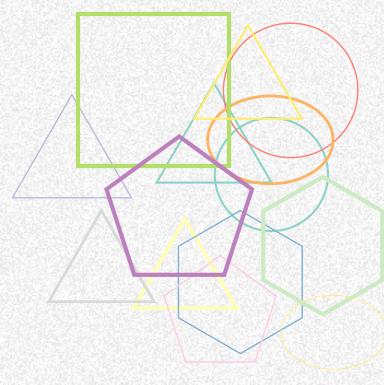[{"shape": "circle", "thickness": 1.5, "radius": 0.74, "center": [0.705, 0.547]}, {"shape": "triangle", "thickness": 1.5, "radius": 0.86, "center": [0.556, 0.612]}, {"shape": "triangle", "thickness": 2.5, "radius": 0.77, "center": [0.48, 0.277]}, {"shape": "triangle", "thickness": 1, "radius": 0.89, "center": [0.187, 0.576]}, {"shape": "circle", "thickness": 1, "radius": 0.87, "center": [0.755, 0.765]}, {"shape": "hexagon", "thickness": 1, "radius": 0.93, "center": [0.624, 0.267]}, {"shape": "oval", "thickness": 2, "radius": 0.81, "center": [0.702, 0.637]}, {"shape": "square", "thickness": 3, "radius": 0.98, "center": [0.399, 0.766]}, {"shape": "pentagon", "thickness": 1, "radius": 0.76, "center": [0.572, 0.183]}, {"shape": "triangle", "thickness": 2, "radius": 0.79, "center": [0.263, 0.295]}, {"shape": "pentagon", "thickness": 3, "radius": 0.99, "center": [0.466, 0.447]}, {"shape": "hexagon", "thickness": 3, "radius": 0.89, "center": [0.838, 0.362]}, {"shape": "oval", "thickness": 0.5, "radius": 0.68, "center": [0.867, 0.137]}, {"shape": "triangle", "thickness": 1.5, "radius": 0.81, "center": [0.644, 0.772]}]